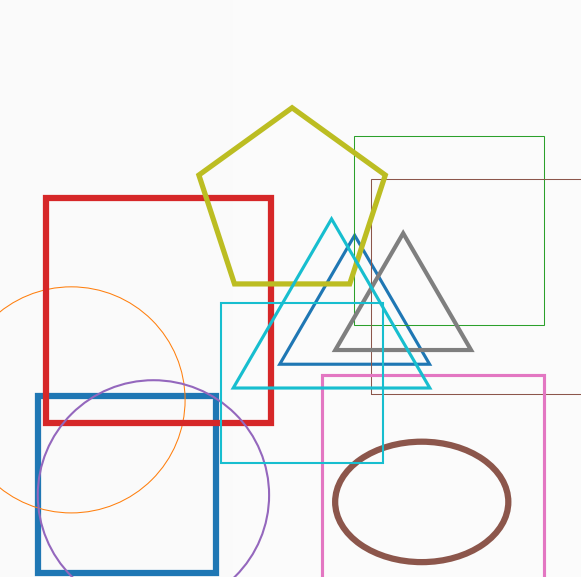[{"shape": "square", "thickness": 3, "radius": 0.77, "center": [0.218, 0.16]}, {"shape": "triangle", "thickness": 1.5, "radius": 0.74, "center": [0.61, 0.443]}, {"shape": "circle", "thickness": 0.5, "radius": 0.98, "center": [0.123, 0.307]}, {"shape": "square", "thickness": 0.5, "radius": 0.82, "center": [0.772, 0.6]}, {"shape": "square", "thickness": 3, "radius": 0.97, "center": [0.273, 0.461]}, {"shape": "circle", "thickness": 1, "radius": 0.99, "center": [0.264, 0.142]}, {"shape": "oval", "thickness": 3, "radius": 0.74, "center": [0.726, 0.13]}, {"shape": "square", "thickness": 0.5, "radius": 0.93, "center": [0.825, 0.503]}, {"shape": "square", "thickness": 1.5, "radius": 0.95, "center": [0.745, 0.16]}, {"shape": "triangle", "thickness": 2, "radius": 0.67, "center": [0.694, 0.46]}, {"shape": "pentagon", "thickness": 2.5, "radius": 0.84, "center": [0.503, 0.644]}, {"shape": "triangle", "thickness": 1.5, "radius": 0.98, "center": [0.57, 0.425]}, {"shape": "square", "thickness": 1, "radius": 0.69, "center": [0.52, 0.336]}]